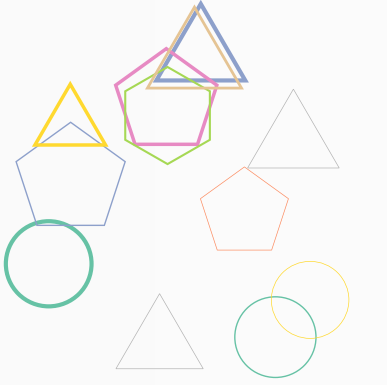[{"shape": "circle", "thickness": 3, "radius": 0.55, "center": [0.126, 0.315]}, {"shape": "circle", "thickness": 1, "radius": 0.52, "center": [0.711, 0.124]}, {"shape": "pentagon", "thickness": 0.5, "radius": 0.6, "center": [0.631, 0.447]}, {"shape": "pentagon", "thickness": 1, "radius": 0.74, "center": [0.182, 0.534]}, {"shape": "triangle", "thickness": 3, "radius": 0.66, "center": [0.518, 0.857]}, {"shape": "pentagon", "thickness": 2.5, "radius": 0.69, "center": [0.429, 0.736]}, {"shape": "hexagon", "thickness": 1.5, "radius": 0.63, "center": [0.432, 0.7]}, {"shape": "triangle", "thickness": 2.5, "radius": 0.53, "center": [0.181, 0.676]}, {"shape": "circle", "thickness": 0.5, "radius": 0.5, "center": [0.8, 0.221]}, {"shape": "triangle", "thickness": 2, "radius": 0.7, "center": [0.502, 0.841]}, {"shape": "triangle", "thickness": 0.5, "radius": 0.65, "center": [0.412, 0.107]}, {"shape": "triangle", "thickness": 0.5, "radius": 0.68, "center": [0.757, 0.632]}]